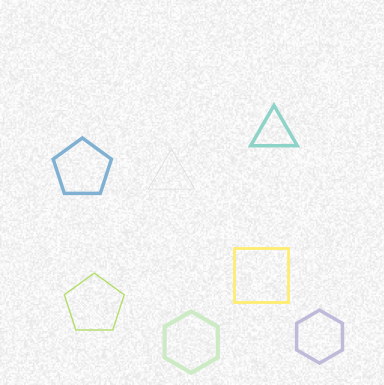[{"shape": "triangle", "thickness": 2.5, "radius": 0.35, "center": [0.712, 0.656]}, {"shape": "hexagon", "thickness": 2.5, "radius": 0.34, "center": [0.83, 0.126]}, {"shape": "pentagon", "thickness": 2.5, "radius": 0.4, "center": [0.214, 0.562]}, {"shape": "pentagon", "thickness": 1, "radius": 0.41, "center": [0.245, 0.209]}, {"shape": "triangle", "thickness": 0.5, "radius": 0.35, "center": [0.445, 0.544]}, {"shape": "hexagon", "thickness": 3, "radius": 0.4, "center": [0.497, 0.111]}, {"shape": "square", "thickness": 2, "radius": 0.35, "center": [0.678, 0.285]}]